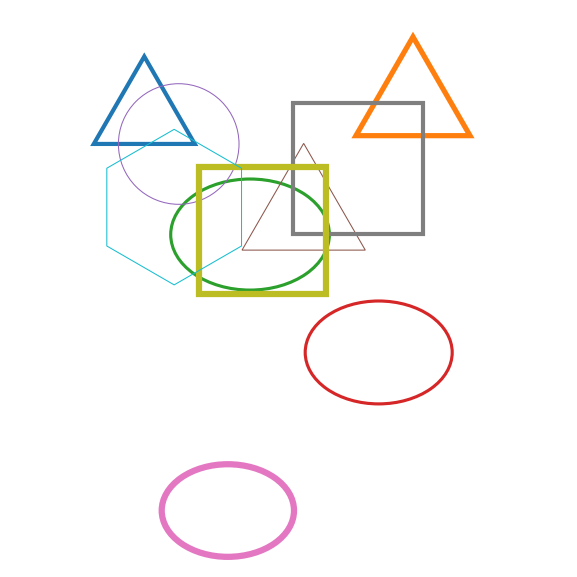[{"shape": "triangle", "thickness": 2, "radius": 0.5, "center": [0.25, 0.8]}, {"shape": "triangle", "thickness": 2.5, "radius": 0.57, "center": [0.715, 0.821]}, {"shape": "oval", "thickness": 1.5, "radius": 0.69, "center": [0.433, 0.593]}, {"shape": "oval", "thickness": 1.5, "radius": 0.64, "center": [0.656, 0.389]}, {"shape": "circle", "thickness": 0.5, "radius": 0.52, "center": [0.309, 0.75]}, {"shape": "triangle", "thickness": 0.5, "radius": 0.62, "center": [0.526, 0.628]}, {"shape": "oval", "thickness": 3, "radius": 0.57, "center": [0.395, 0.115]}, {"shape": "square", "thickness": 2, "radius": 0.57, "center": [0.62, 0.707]}, {"shape": "square", "thickness": 3, "radius": 0.55, "center": [0.454, 0.6]}, {"shape": "hexagon", "thickness": 0.5, "radius": 0.67, "center": [0.302, 0.641]}]